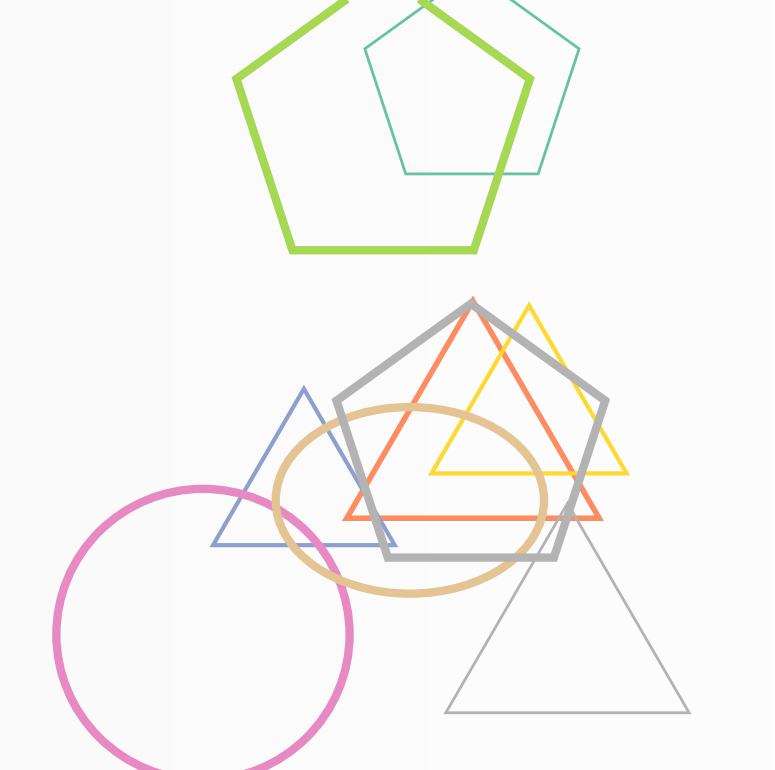[{"shape": "pentagon", "thickness": 1, "radius": 0.73, "center": [0.609, 0.892]}, {"shape": "triangle", "thickness": 2, "radius": 0.94, "center": [0.61, 0.421]}, {"shape": "triangle", "thickness": 1.5, "radius": 0.68, "center": [0.392, 0.36]}, {"shape": "circle", "thickness": 3, "radius": 0.95, "center": [0.262, 0.176]}, {"shape": "pentagon", "thickness": 3, "radius": 1.0, "center": [0.494, 0.836]}, {"shape": "triangle", "thickness": 1.5, "radius": 0.73, "center": [0.683, 0.458]}, {"shape": "oval", "thickness": 3, "radius": 0.87, "center": [0.529, 0.35]}, {"shape": "pentagon", "thickness": 3, "radius": 0.91, "center": [0.608, 0.423]}, {"shape": "triangle", "thickness": 1, "radius": 0.91, "center": [0.732, 0.165]}]